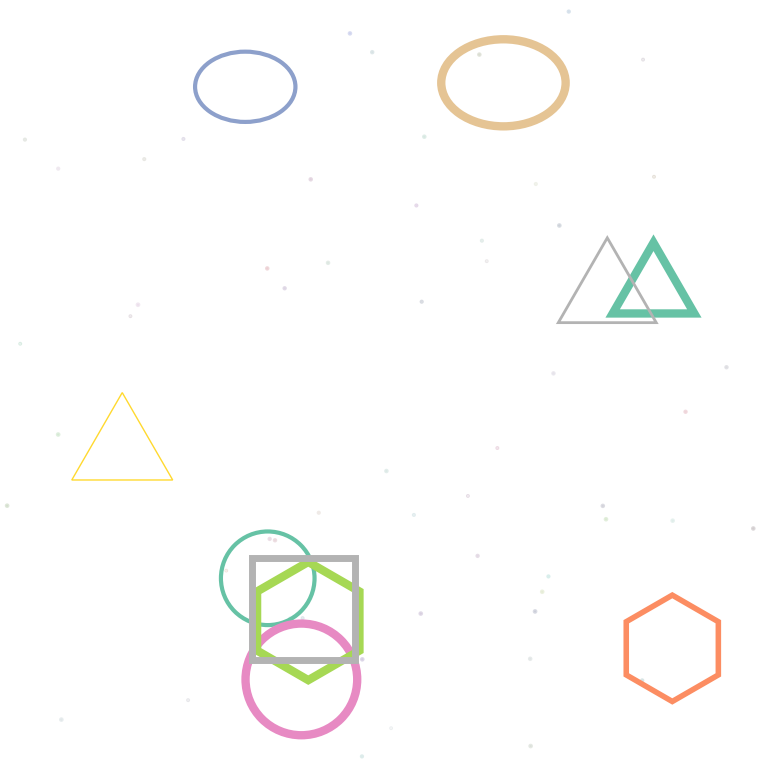[{"shape": "circle", "thickness": 1.5, "radius": 0.3, "center": [0.348, 0.249]}, {"shape": "triangle", "thickness": 3, "radius": 0.31, "center": [0.849, 0.624]}, {"shape": "hexagon", "thickness": 2, "radius": 0.35, "center": [0.873, 0.158]}, {"shape": "oval", "thickness": 1.5, "radius": 0.33, "center": [0.319, 0.887]}, {"shape": "circle", "thickness": 3, "radius": 0.36, "center": [0.391, 0.118]}, {"shape": "hexagon", "thickness": 3, "radius": 0.38, "center": [0.4, 0.193]}, {"shape": "triangle", "thickness": 0.5, "radius": 0.38, "center": [0.159, 0.414]}, {"shape": "oval", "thickness": 3, "radius": 0.4, "center": [0.654, 0.892]}, {"shape": "triangle", "thickness": 1, "radius": 0.37, "center": [0.789, 0.618]}, {"shape": "square", "thickness": 2.5, "radius": 0.33, "center": [0.394, 0.209]}]